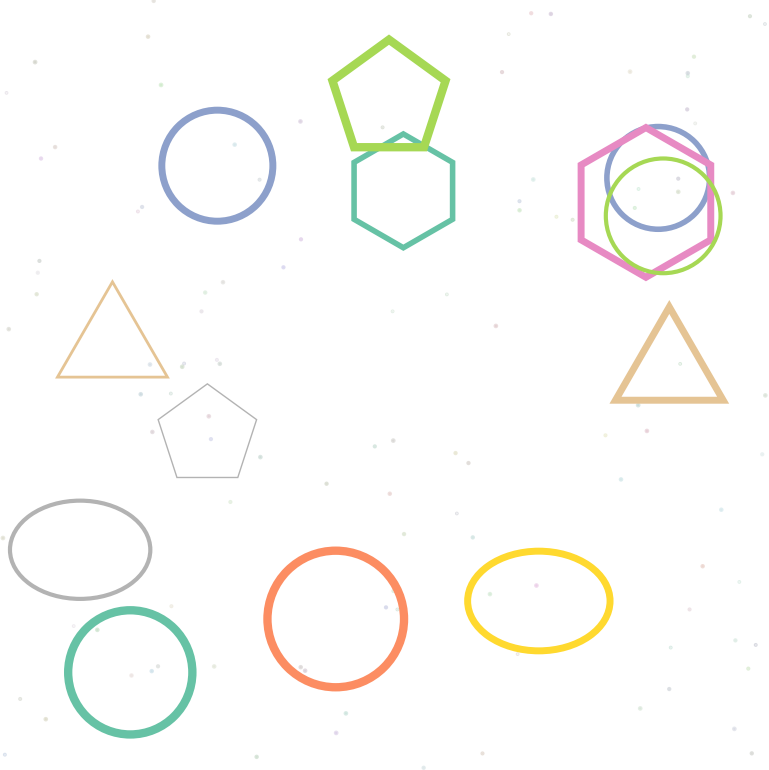[{"shape": "circle", "thickness": 3, "radius": 0.4, "center": [0.169, 0.127]}, {"shape": "hexagon", "thickness": 2, "radius": 0.37, "center": [0.524, 0.752]}, {"shape": "circle", "thickness": 3, "radius": 0.44, "center": [0.436, 0.196]}, {"shape": "circle", "thickness": 2.5, "radius": 0.36, "center": [0.282, 0.785]}, {"shape": "circle", "thickness": 2, "radius": 0.33, "center": [0.855, 0.769]}, {"shape": "hexagon", "thickness": 2.5, "radius": 0.49, "center": [0.839, 0.737]}, {"shape": "circle", "thickness": 1.5, "radius": 0.37, "center": [0.861, 0.72]}, {"shape": "pentagon", "thickness": 3, "radius": 0.39, "center": [0.505, 0.871]}, {"shape": "oval", "thickness": 2.5, "radius": 0.46, "center": [0.7, 0.219]}, {"shape": "triangle", "thickness": 1, "radius": 0.41, "center": [0.146, 0.551]}, {"shape": "triangle", "thickness": 2.5, "radius": 0.4, "center": [0.869, 0.521]}, {"shape": "pentagon", "thickness": 0.5, "radius": 0.34, "center": [0.269, 0.434]}, {"shape": "oval", "thickness": 1.5, "radius": 0.46, "center": [0.104, 0.286]}]